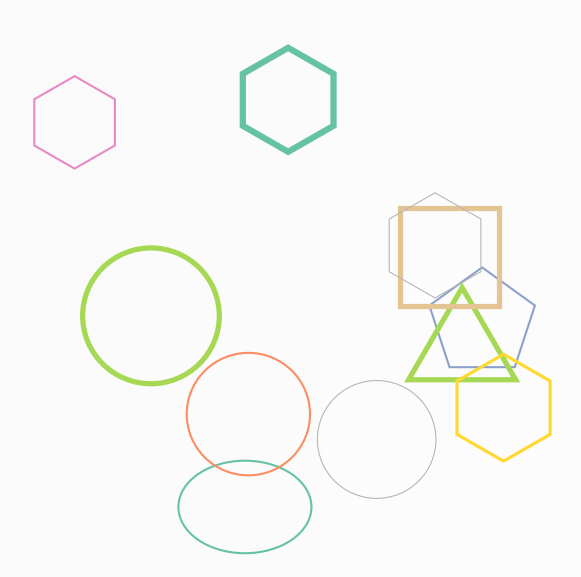[{"shape": "oval", "thickness": 1, "radius": 0.57, "center": [0.421, 0.121]}, {"shape": "hexagon", "thickness": 3, "radius": 0.45, "center": [0.496, 0.826]}, {"shape": "circle", "thickness": 1, "radius": 0.53, "center": [0.427, 0.282]}, {"shape": "pentagon", "thickness": 1, "radius": 0.48, "center": [0.829, 0.441]}, {"shape": "hexagon", "thickness": 1, "radius": 0.4, "center": [0.128, 0.787]}, {"shape": "circle", "thickness": 2.5, "radius": 0.59, "center": [0.26, 0.452]}, {"shape": "triangle", "thickness": 2.5, "radius": 0.53, "center": [0.795, 0.395]}, {"shape": "hexagon", "thickness": 1.5, "radius": 0.46, "center": [0.866, 0.293]}, {"shape": "square", "thickness": 2.5, "radius": 0.42, "center": [0.773, 0.555]}, {"shape": "hexagon", "thickness": 0.5, "radius": 0.46, "center": [0.748, 0.574]}, {"shape": "circle", "thickness": 0.5, "radius": 0.51, "center": [0.648, 0.238]}]